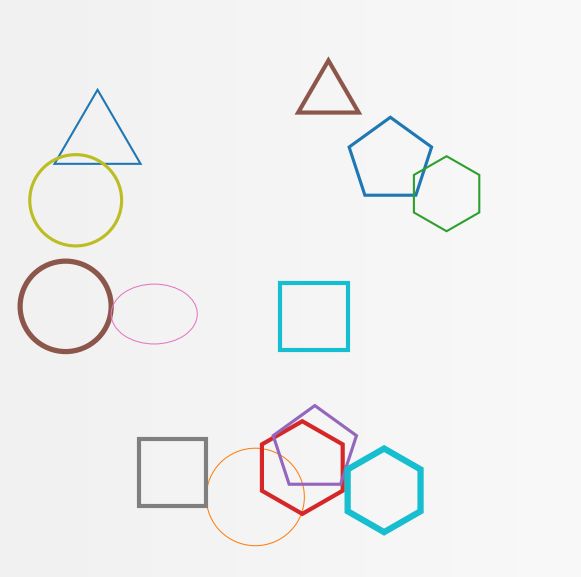[{"shape": "pentagon", "thickness": 1.5, "radius": 0.37, "center": [0.672, 0.721]}, {"shape": "triangle", "thickness": 1, "radius": 0.43, "center": [0.168, 0.758]}, {"shape": "circle", "thickness": 0.5, "radius": 0.42, "center": [0.439, 0.139]}, {"shape": "hexagon", "thickness": 1, "radius": 0.32, "center": [0.768, 0.664]}, {"shape": "hexagon", "thickness": 2, "radius": 0.4, "center": [0.52, 0.19]}, {"shape": "pentagon", "thickness": 1.5, "radius": 0.38, "center": [0.542, 0.222]}, {"shape": "triangle", "thickness": 2, "radius": 0.3, "center": [0.565, 0.834]}, {"shape": "circle", "thickness": 2.5, "radius": 0.39, "center": [0.113, 0.469]}, {"shape": "oval", "thickness": 0.5, "radius": 0.37, "center": [0.265, 0.455]}, {"shape": "square", "thickness": 2, "radius": 0.29, "center": [0.296, 0.18]}, {"shape": "circle", "thickness": 1.5, "radius": 0.4, "center": [0.13, 0.652]}, {"shape": "square", "thickness": 2, "radius": 0.29, "center": [0.541, 0.451]}, {"shape": "hexagon", "thickness": 3, "radius": 0.36, "center": [0.661, 0.15]}]